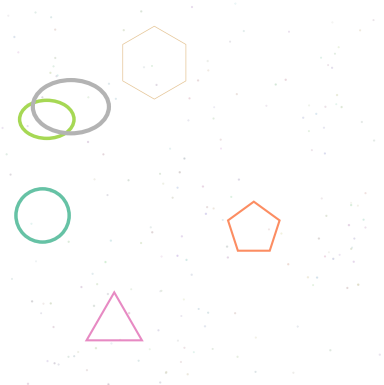[{"shape": "circle", "thickness": 2.5, "radius": 0.35, "center": [0.111, 0.44]}, {"shape": "pentagon", "thickness": 1.5, "radius": 0.35, "center": [0.659, 0.406]}, {"shape": "triangle", "thickness": 1.5, "radius": 0.42, "center": [0.297, 0.158]}, {"shape": "oval", "thickness": 2.5, "radius": 0.35, "center": [0.122, 0.69]}, {"shape": "hexagon", "thickness": 0.5, "radius": 0.47, "center": [0.401, 0.837]}, {"shape": "oval", "thickness": 3, "radius": 0.49, "center": [0.184, 0.723]}]